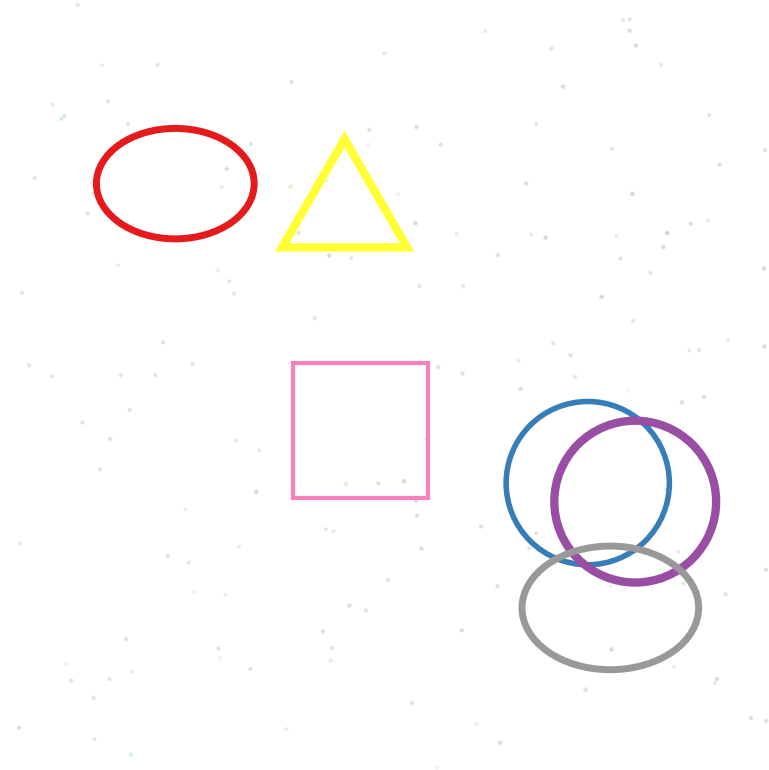[{"shape": "oval", "thickness": 2.5, "radius": 0.51, "center": [0.228, 0.762]}, {"shape": "circle", "thickness": 2, "radius": 0.53, "center": [0.763, 0.373]}, {"shape": "circle", "thickness": 3, "radius": 0.53, "center": [0.825, 0.349]}, {"shape": "triangle", "thickness": 3, "radius": 0.47, "center": [0.447, 0.726]}, {"shape": "square", "thickness": 1.5, "radius": 0.44, "center": [0.468, 0.441]}, {"shape": "oval", "thickness": 2.5, "radius": 0.57, "center": [0.793, 0.211]}]